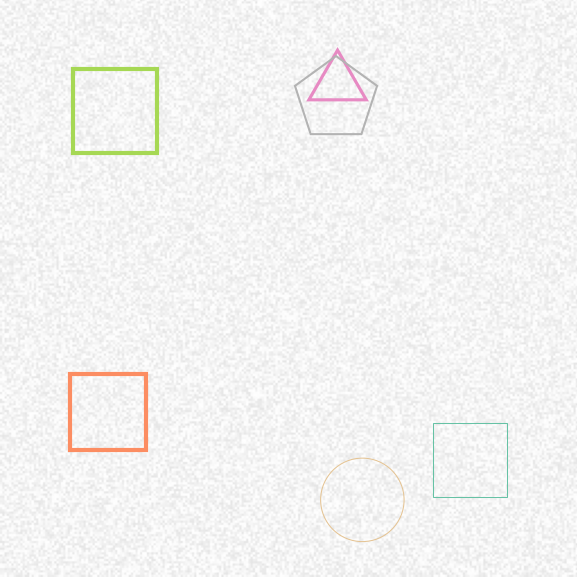[{"shape": "square", "thickness": 0.5, "radius": 0.32, "center": [0.813, 0.203]}, {"shape": "square", "thickness": 2, "radius": 0.33, "center": [0.186, 0.286]}, {"shape": "triangle", "thickness": 1.5, "radius": 0.29, "center": [0.585, 0.855]}, {"shape": "square", "thickness": 2, "radius": 0.36, "center": [0.199, 0.807]}, {"shape": "circle", "thickness": 0.5, "radius": 0.36, "center": [0.627, 0.134]}, {"shape": "pentagon", "thickness": 1, "radius": 0.37, "center": [0.582, 0.827]}]